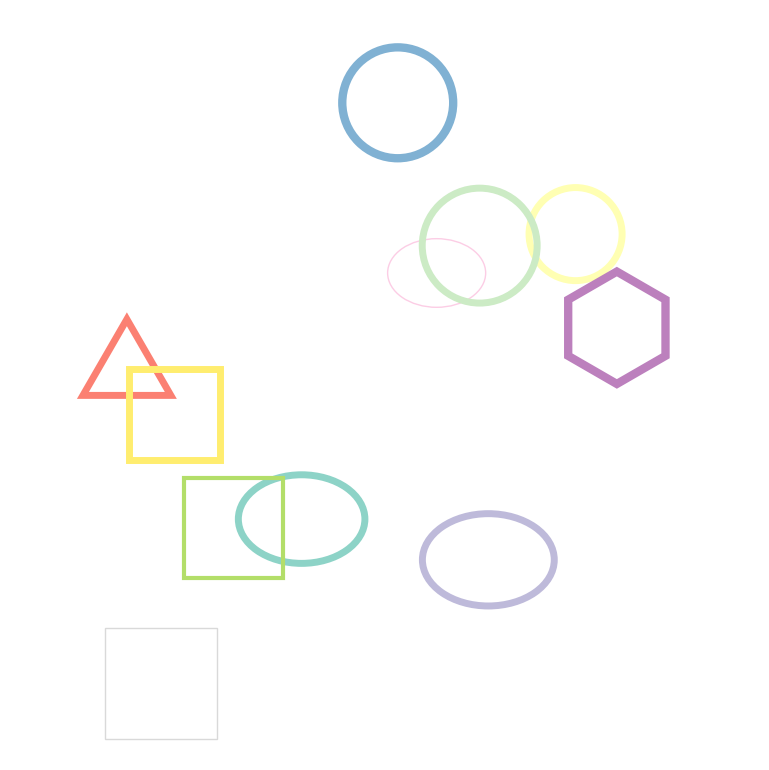[{"shape": "oval", "thickness": 2.5, "radius": 0.41, "center": [0.392, 0.326]}, {"shape": "circle", "thickness": 2.5, "radius": 0.3, "center": [0.748, 0.696]}, {"shape": "oval", "thickness": 2.5, "radius": 0.43, "center": [0.634, 0.273]}, {"shape": "triangle", "thickness": 2.5, "radius": 0.33, "center": [0.165, 0.519]}, {"shape": "circle", "thickness": 3, "radius": 0.36, "center": [0.517, 0.866]}, {"shape": "square", "thickness": 1.5, "radius": 0.32, "center": [0.303, 0.314]}, {"shape": "oval", "thickness": 0.5, "radius": 0.32, "center": [0.567, 0.645]}, {"shape": "square", "thickness": 0.5, "radius": 0.36, "center": [0.209, 0.112]}, {"shape": "hexagon", "thickness": 3, "radius": 0.36, "center": [0.801, 0.574]}, {"shape": "circle", "thickness": 2.5, "radius": 0.37, "center": [0.623, 0.681]}, {"shape": "square", "thickness": 2.5, "radius": 0.29, "center": [0.227, 0.462]}]